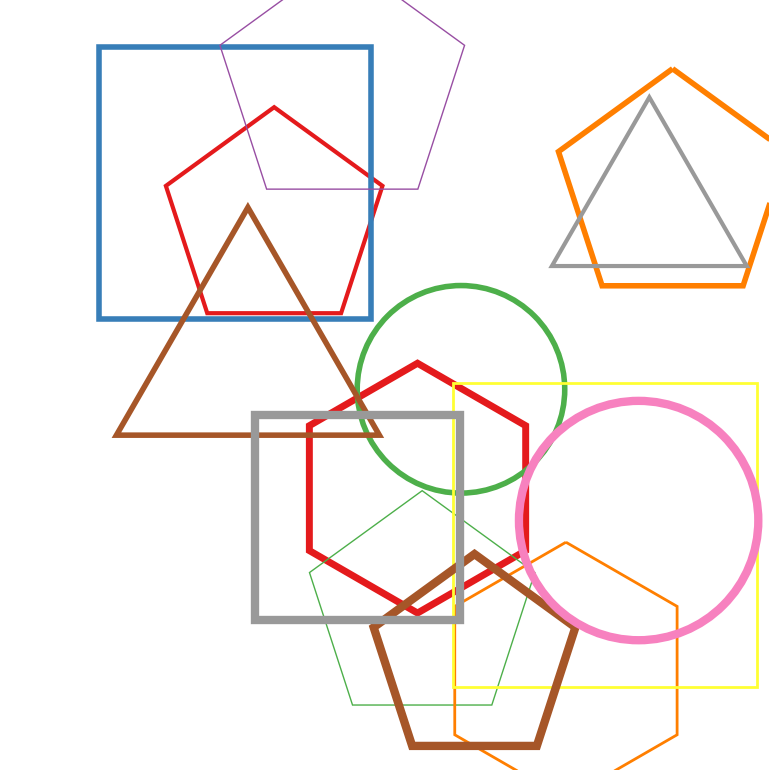[{"shape": "pentagon", "thickness": 1.5, "radius": 0.74, "center": [0.356, 0.713]}, {"shape": "hexagon", "thickness": 2.5, "radius": 0.81, "center": [0.542, 0.366]}, {"shape": "square", "thickness": 2, "radius": 0.88, "center": [0.305, 0.762]}, {"shape": "pentagon", "thickness": 0.5, "radius": 0.77, "center": [0.548, 0.209]}, {"shape": "circle", "thickness": 2, "radius": 0.67, "center": [0.599, 0.494]}, {"shape": "pentagon", "thickness": 0.5, "radius": 0.84, "center": [0.444, 0.89]}, {"shape": "hexagon", "thickness": 1, "radius": 0.83, "center": [0.735, 0.129]}, {"shape": "pentagon", "thickness": 2, "radius": 0.78, "center": [0.874, 0.755]}, {"shape": "square", "thickness": 1, "radius": 0.99, "center": [0.785, 0.306]}, {"shape": "triangle", "thickness": 2, "radius": 0.99, "center": [0.322, 0.533]}, {"shape": "pentagon", "thickness": 3, "radius": 0.69, "center": [0.616, 0.143]}, {"shape": "circle", "thickness": 3, "radius": 0.78, "center": [0.829, 0.324]}, {"shape": "triangle", "thickness": 1.5, "radius": 0.73, "center": [0.843, 0.728]}, {"shape": "square", "thickness": 3, "radius": 0.67, "center": [0.464, 0.328]}]